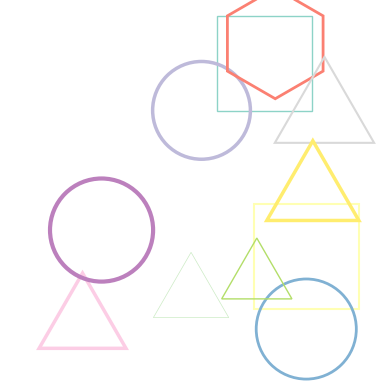[{"shape": "square", "thickness": 1, "radius": 0.62, "center": [0.688, 0.834]}, {"shape": "square", "thickness": 1.5, "radius": 0.68, "center": [0.795, 0.334]}, {"shape": "circle", "thickness": 2.5, "radius": 0.63, "center": [0.523, 0.713]}, {"shape": "hexagon", "thickness": 2, "radius": 0.72, "center": [0.715, 0.887]}, {"shape": "circle", "thickness": 2, "radius": 0.65, "center": [0.795, 0.145]}, {"shape": "triangle", "thickness": 1, "radius": 0.53, "center": [0.667, 0.276]}, {"shape": "triangle", "thickness": 2.5, "radius": 0.65, "center": [0.214, 0.16]}, {"shape": "triangle", "thickness": 1.5, "radius": 0.74, "center": [0.843, 0.703]}, {"shape": "circle", "thickness": 3, "radius": 0.67, "center": [0.264, 0.402]}, {"shape": "triangle", "thickness": 0.5, "radius": 0.57, "center": [0.496, 0.232]}, {"shape": "triangle", "thickness": 2.5, "radius": 0.69, "center": [0.813, 0.496]}]